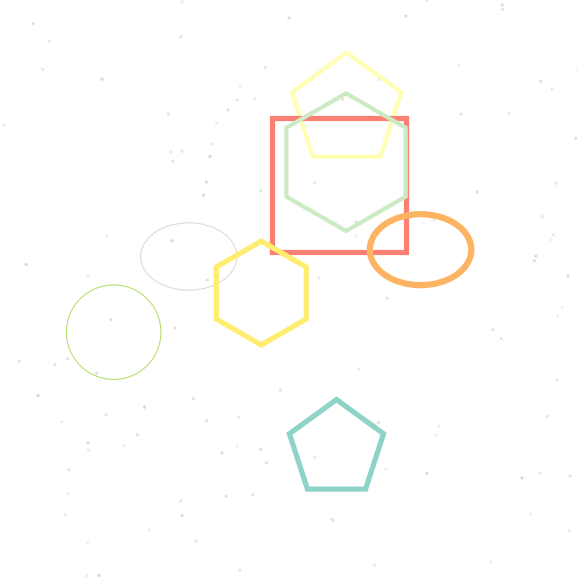[{"shape": "pentagon", "thickness": 2.5, "radius": 0.43, "center": [0.583, 0.222]}, {"shape": "pentagon", "thickness": 2, "radius": 0.5, "center": [0.6, 0.808]}, {"shape": "square", "thickness": 2.5, "radius": 0.58, "center": [0.587, 0.679]}, {"shape": "oval", "thickness": 3, "radius": 0.44, "center": [0.728, 0.567]}, {"shape": "circle", "thickness": 0.5, "radius": 0.41, "center": [0.197, 0.424]}, {"shape": "oval", "thickness": 0.5, "radius": 0.42, "center": [0.327, 0.555]}, {"shape": "hexagon", "thickness": 2, "radius": 0.6, "center": [0.599, 0.718]}, {"shape": "hexagon", "thickness": 2.5, "radius": 0.45, "center": [0.452, 0.492]}]